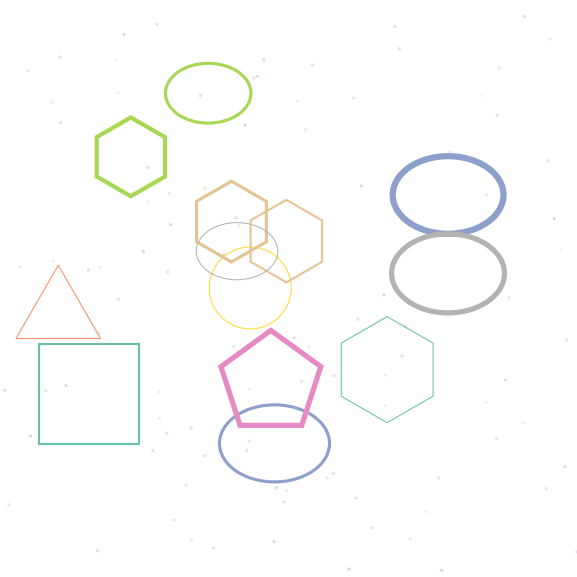[{"shape": "square", "thickness": 1, "radius": 0.43, "center": [0.154, 0.317]}, {"shape": "hexagon", "thickness": 0.5, "radius": 0.46, "center": [0.67, 0.359]}, {"shape": "triangle", "thickness": 0.5, "radius": 0.42, "center": [0.101, 0.455]}, {"shape": "oval", "thickness": 1.5, "radius": 0.48, "center": [0.475, 0.231]}, {"shape": "oval", "thickness": 3, "radius": 0.48, "center": [0.776, 0.662]}, {"shape": "pentagon", "thickness": 2.5, "radius": 0.45, "center": [0.469, 0.336]}, {"shape": "oval", "thickness": 1.5, "radius": 0.37, "center": [0.361, 0.838]}, {"shape": "hexagon", "thickness": 2, "radius": 0.34, "center": [0.227, 0.728]}, {"shape": "circle", "thickness": 0.5, "radius": 0.35, "center": [0.433, 0.501]}, {"shape": "hexagon", "thickness": 1, "radius": 0.36, "center": [0.496, 0.582]}, {"shape": "hexagon", "thickness": 1.5, "radius": 0.35, "center": [0.401, 0.615]}, {"shape": "oval", "thickness": 0.5, "radius": 0.35, "center": [0.41, 0.564]}, {"shape": "oval", "thickness": 2.5, "radius": 0.49, "center": [0.776, 0.526]}]